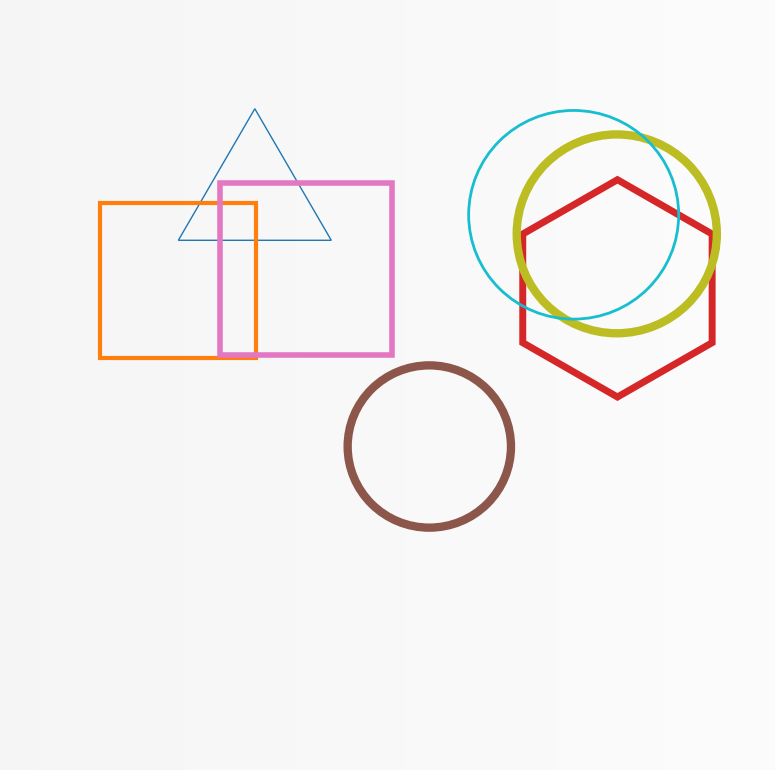[{"shape": "triangle", "thickness": 0.5, "radius": 0.57, "center": [0.329, 0.745]}, {"shape": "square", "thickness": 1.5, "radius": 0.5, "center": [0.23, 0.636]}, {"shape": "hexagon", "thickness": 2.5, "radius": 0.71, "center": [0.797, 0.625]}, {"shape": "circle", "thickness": 3, "radius": 0.53, "center": [0.554, 0.42]}, {"shape": "square", "thickness": 2, "radius": 0.56, "center": [0.395, 0.651]}, {"shape": "circle", "thickness": 3, "radius": 0.65, "center": [0.796, 0.696]}, {"shape": "circle", "thickness": 1, "radius": 0.68, "center": [0.74, 0.721]}]